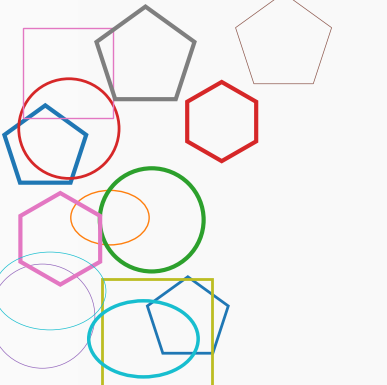[{"shape": "pentagon", "thickness": 3, "radius": 0.55, "center": [0.117, 0.615]}, {"shape": "pentagon", "thickness": 2, "radius": 0.55, "center": [0.485, 0.171]}, {"shape": "oval", "thickness": 1, "radius": 0.51, "center": [0.284, 0.435]}, {"shape": "circle", "thickness": 3, "radius": 0.67, "center": [0.391, 0.429]}, {"shape": "circle", "thickness": 2, "radius": 0.65, "center": [0.178, 0.666]}, {"shape": "hexagon", "thickness": 3, "radius": 0.51, "center": [0.572, 0.684]}, {"shape": "circle", "thickness": 0.5, "radius": 0.68, "center": [0.109, 0.179]}, {"shape": "pentagon", "thickness": 0.5, "radius": 0.65, "center": [0.732, 0.888]}, {"shape": "square", "thickness": 1, "radius": 0.58, "center": [0.175, 0.81]}, {"shape": "hexagon", "thickness": 3, "radius": 0.59, "center": [0.156, 0.38]}, {"shape": "pentagon", "thickness": 3, "radius": 0.66, "center": [0.375, 0.85]}, {"shape": "square", "thickness": 2, "radius": 0.71, "center": [0.404, 0.134]}, {"shape": "oval", "thickness": 2.5, "radius": 0.71, "center": [0.37, 0.12]}, {"shape": "oval", "thickness": 0.5, "radius": 0.72, "center": [0.129, 0.244]}]